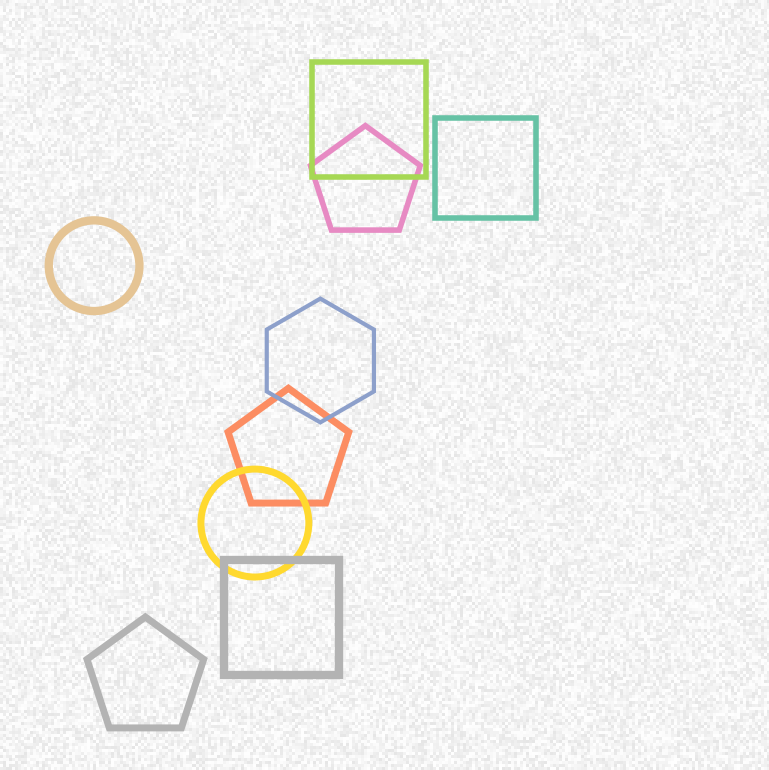[{"shape": "square", "thickness": 2, "radius": 0.33, "center": [0.631, 0.782]}, {"shape": "pentagon", "thickness": 2.5, "radius": 0.41, "center": [0.375, 0.413]}, {"shape": "hexagon", "thickness": 1.5, "radius": 0.4, "center": [0.416, 0.532]}, {"shape": "pentagon", "thickness": 2, "radius": 0.37, "center": [0.474, 0.762]}, {"shape": "square", "thickness": 2, "radius": 0.37, "center": [0.479, 0.845]}, {"shape": "circle", "thickness": 2.5, "radius": 0.35, "center": [0.331, 0.321]}, {"shape": "circle", "thickness": 3, "radius": 0.29, "center": [0.122, 0.655]}, {"shape": "square", "thickness": 3, "radius": 0.37, "center": [0.366, 0.198]}, {"shape": "pentagon", "thickness": 2.5, "radius": 0.4, "center": [0.189, 0.119]}]